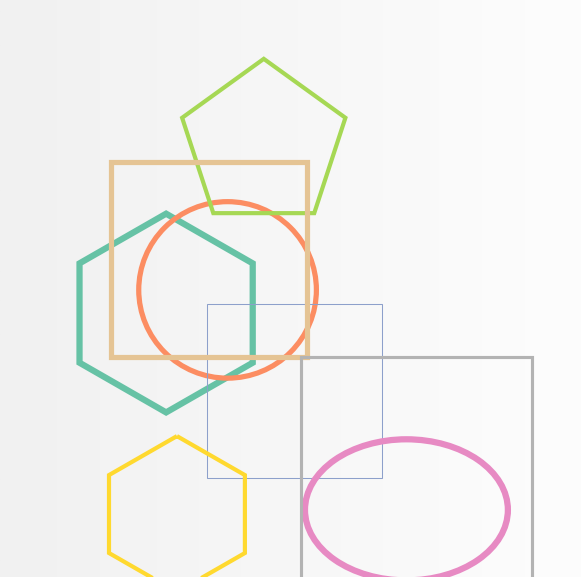[{"shape": "hexagon", "thickness": 3, "radius": 0.86, "center": [0.286, 0.457]}, {"shape": "circle", "thickness": 2.5, "radius": 0.76, "center": [0.392, 0.497]}, {"shape": "square", "thickness": 0.5, "radius": 0.75, "center": [0.506, 0.322]}, {"shape": "oval", "thickness": 3, "radius": 0.87, "center": [0.699, 0.116]}, {"shape": "pentagon", "thickness": 2, "radius": 0.74, "center": [0.454, 0.75]}, {"shape": "hexagon", "thickness": 2, "radius": 0.67, "center": [0.304, 0.109]}, {"shape": "square", "thickness": 2.5, "radius": 0.84, "center": [0.359, 0.549]}, {"shape": "square", "thickness": 1.5, "radius": 0.99, "center": [0.717, 0.182]}]